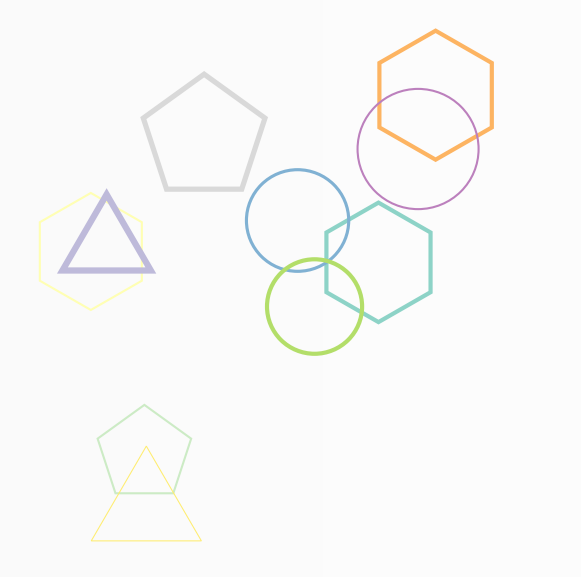[{"shape": "hexagon", "thickness": 2, "radius": 0.52, "center": [0.651, 0.545]}, {"shape": "hexagon", "thickness": 1, "radius": 0.51, "center": [0.156, 0.564]}, {"shape": "triangle", "thickness": 3, "radius": 0.44, "center": [0.183, 0.575]}, {"shape": "circle", "thickness": 1.5, "radius": 0.44, "center": [0.512, 0.617]}, {"shape": "hexagon", "thickness": 2, "radius": 0.56, "center": [0.749, 0.834]}, {"shape": "circle", "thickness": 2, "radius": 0.41, "center": [0.541, 0.468]}, {"shape": "pentagon", "thickness": 2.5, "radius": 0.55, "center": [0.351, 0.761]}, {"shape": "circle", "thickness": 1, "radius": 0.52, "center": [0.719, 0.741]}, {"shape": "pentagon", "thickness": 1, "radius": 0.42, "center": [0.248, 0.213]}, {"shape": "triangle", "thickness": 0.5, "radius": 0.55, "center": [0.252, 0.117]}]